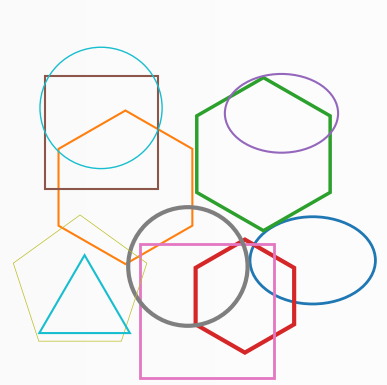[{"shape": "oval", "thickness": 2, "radius": 0.81, "center": [0.807, 0.324]}, {"shape": "hexagon", "thickness": 1.5, "radius": 1.0, "center": [0.324, 0.514]}, {"shape": "hexagon", "thickness": 2.5, "radius": 0.99, "center": [0.68, 0.6]}, {"shape": "hexagon", "thickness": 3, "radius": 0.73, "center": [0.632, 0.231]}, {"shape": "oval", "thickness": 1.5, "radius": 0.73, "center": [0.726, 0.706]}, {"shape": "square", "thickness": 1.5, "radius": 0.74, "center": [0.262, 0.655]}, {"shape": "square", "thickness": 2, "radius": 0.87, "center": [0.534, 0.192]}, {"shape": "circle", "thickness": 3, "radius": 0.77, "center": [0.485, 0.308]}, {"shape": "pentagon", "thickness": 0.5, "radius": 0.91, "center": [0.207, 0.26]}, {"shape": "circle", "thickness": 1, "radius": 0.79, "center": [0.261, 0.72]}, {"shape": "triangle", "thickness": 1.5, "radius": 0.67, "center": [0.218, 0.202]}]